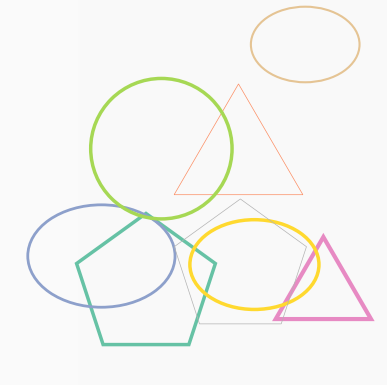[{"shape": "pentagon", "thickness": 2.5, "radius": 0.94, "center": [0.377, 0.257]}, {"shape": "triangle", "thickness": 0.5, "radius": 0.96, "center": [0.615, 0.59]}, {"shape": "oval", "thickness": 2, "radius": 0.95, "center": [0.262, 0.335]}, {"shape": "triangle", "thickness": 3, "radius": 0.71, "center": [0.834, 0.242]}, {"shape": "circle", "thickness": 2.5, "radius": 0.91, "center": [0.416, 0.614]}, {"shape": "oval", "thickness": 2.5, "radius": 0.83, "center": [0.657, 0.313]}, {"shape": "oval", "thickness": 1.5, "radius": 0.7, "center": [0.788, 0.884]}, {"shape": "pentagon", "thickness": 0.5, "radius": 0.9, "center": [0.62, 0.304]}]